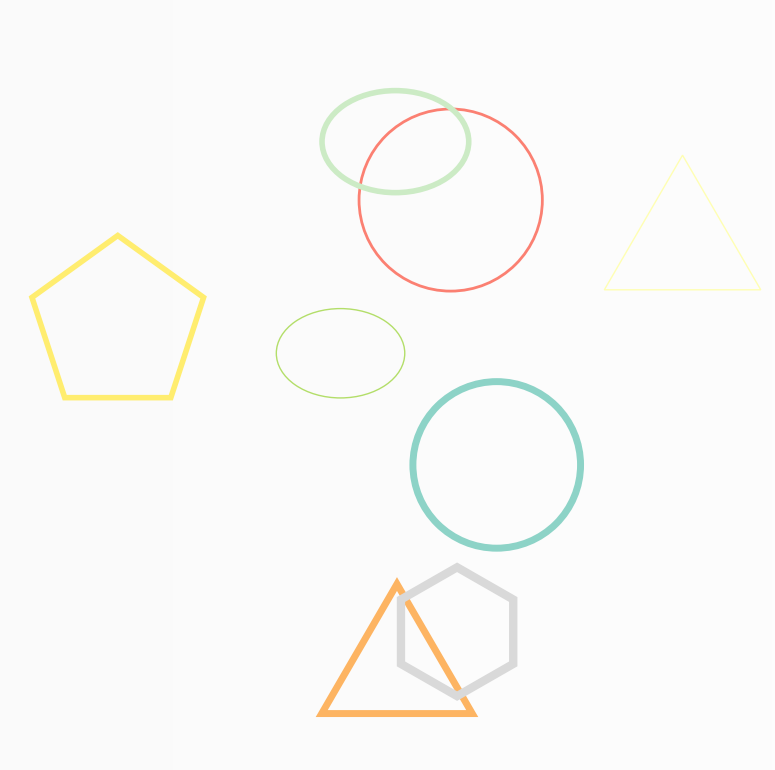[{"shape": "circle", "thickness": 2.5, "radius": 0.54, "center": [0.641, 0.396]}, {"shape": "triangle", "thickness": 0.5, "radius": 0.58, "center": [0.881, 0.682]}, {"shape": "circle", "thickness": 1, "radius": 0.59, "center": [0.582, 0.74]}, {"shape": "triangle", "thickness": 2.5, "radius": 0.56, "center": [0.512, 0.129]}, {"shape": "oval", "thickness": 0.5, "radius": 0.41, "center": [0.439, 0.541]}, {"shape": "hexagon", "thickness": 3, "radius": 0.42, "center": [0.59, 0.18]}, {"shape": "oval", "thickness": 2, "radius": 0.47, "center": [0.51, 0.816]}, {"shape": "pentagon", "thickness": 2, "radius": 0.58, "center": [0.152, 0.578]}]